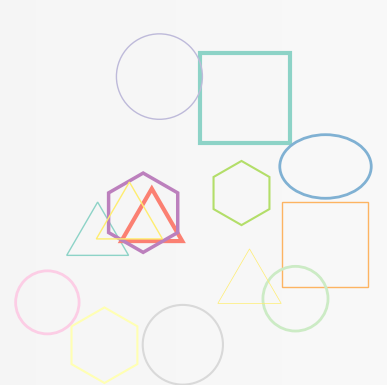[{"shape": "square", "thickness": 3, "radius": 0.58, "center": [0.633, 0.746]}, {"shape": "triangle", "thickness": 1, "radius": 0.46, "center": [0.252, 0.383]}, {"shape": "hexagon", "thickness": 1.5, "radius": 0.49, "center": [0.27, 0.103]}, {"shape": "circle", "thickness": 1, "radius": 0.55, "center": [0.411, 0.801]}, {"shape": "triangle", "thickness": 3, "radius": 0.45, "center": [0.392, 0.419]}, {"shape": "oval", "thickness": 2, "radius": 0.59, "center": [0.84, 0.568]}, {"shape": "square", "thickness": 1, "radius": 0.55, "center": [0.839, 0.366]}, {"shape": "hexagon", "thickness": 1.5, "radius": 0.42, "center": [0.623, 0.499]}, {"shape": "circle", "thickness": 2, "radius": 0.41, "center": [0.122, 0.215]}, {"shape": "circle", "thickness": 1.5, "radius": 0.52, "center": [0.472, 0.105]}, {"shape": "hexagon", "thickness": 2.5, "radius": 0.51, "center": [0.369, 0.447]}, {"shape": "circle", "thickness": 2, "radius": 0.42, "center": [0.763, 0.224]}, {"shape": "triangle", "thickness": 1, "radius": 0.49, "center": [0.334, 0.429]}, {"shape": "triangle", "thickness": 0.5, "radius": 0.47, "center": [0.644, 0.259]}]